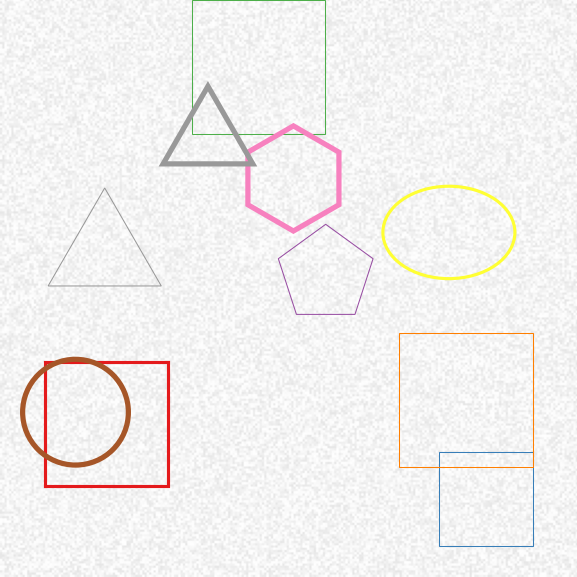[{"shape": "square", "thickness": 1.5, "radius": 0.53, "center": [0.184, 0.265]}, {"shape": "square", "thickness": 0.5, "radius": 0.4, "center": [0.842, 0.135]}, {"shape": "square", "thickness": 0.5, "radius": 0.58, "center": [0.448, 0.883]}, {"shape": "pentagon", "thickness": 0.5, "radius": 0.43, "center": [0.564, 0.524]}, {"shape": "square", "thickness": 0.5, "radius": 0.58, "center": [0.807, 0.306]}, {"shape": "oval", "thickness": 1.5, "radius": 0.57, "center": [0.777, 0.597]}, {"shape": "circle", "thickness": 2.5, "radius": 0.46, "center": [0.131, 0.285]}, {"shape": "hexagon", "thickness": 2.5, "radius": 0.46, "center": [0.508, 0.69]}, {"shape": "triangle", "thickness": 0.5, "radius": 0.57, "center": [0.181, 0.561]}, {"shape": "triangle", "thickness": 2.5, "radius": 0.45, "center": [0.36, 0.76]}]